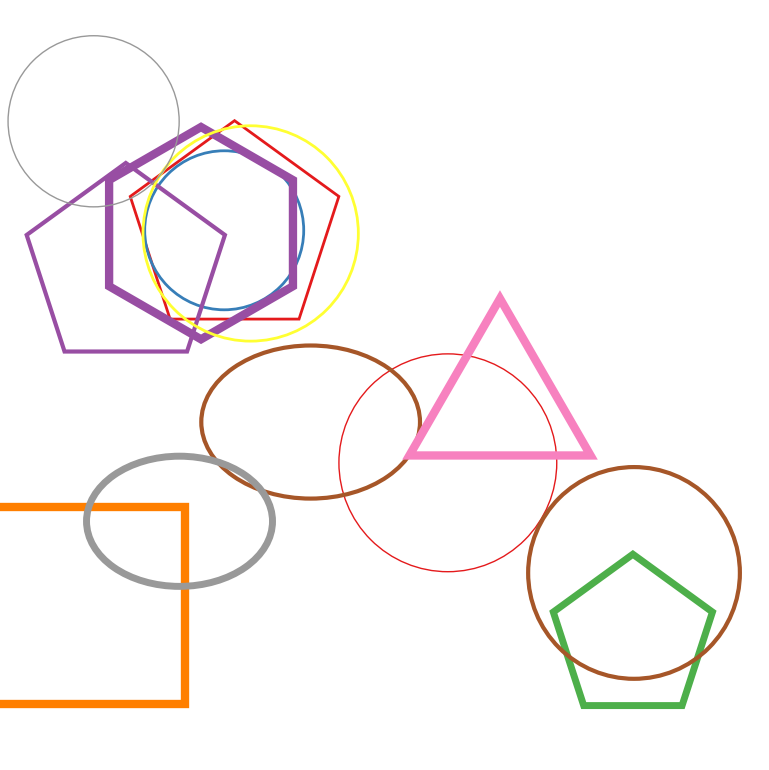[{"shape": "circle", "thickness": 0.5, "radius": 0.71, "center": [0.582, 0.399]}, {"shape": "pentagon", "thickness": 1, "radius": 0.71, "center": [0.305, 0.701]}, {"shape": "circle", "thickness": 1, "radius": 0.52, "center": [0.291, 0.701]}, {"shape": "pentagon", "thickness": 2.5, "radius": 0.54, "center": [0.822, 0.172]}, {"shape": "pentagon", "thickness": 1.5, "radius": 0.68, "center": [0.163, 0.653]}, {"shape": "hexagon", "thickness": 3, "radius": 0.69, "center": [0.261, 0.697]}, {"shape": "square", "thickness": 3, "radius": 0.64, "center": [0.112, 0.214]}, {"shape": "circle", "thickness": 1, "radius": 0.7, "center": [0.326, 0.697]}, {"shape": "oval", "thickness": 1.5, "radius": 0.71, "center": [0.403, 0.452]}, {"shape": "circle", "thickness": 1.5, "radius": 0.69, "center": [0.823, 0.256]}, {"shape": "triangle", "thickness": 3, "radius": 0.68, "center": [0.649, 0.476]}, {"shape": "oval", "thickness": 2.5, "radius": 0.6, "center": [0.233, 0.323]}, {"shape": "circle", "thickness": 0.5, "radius": 0.56, "center": [0.122, 0.842]}]